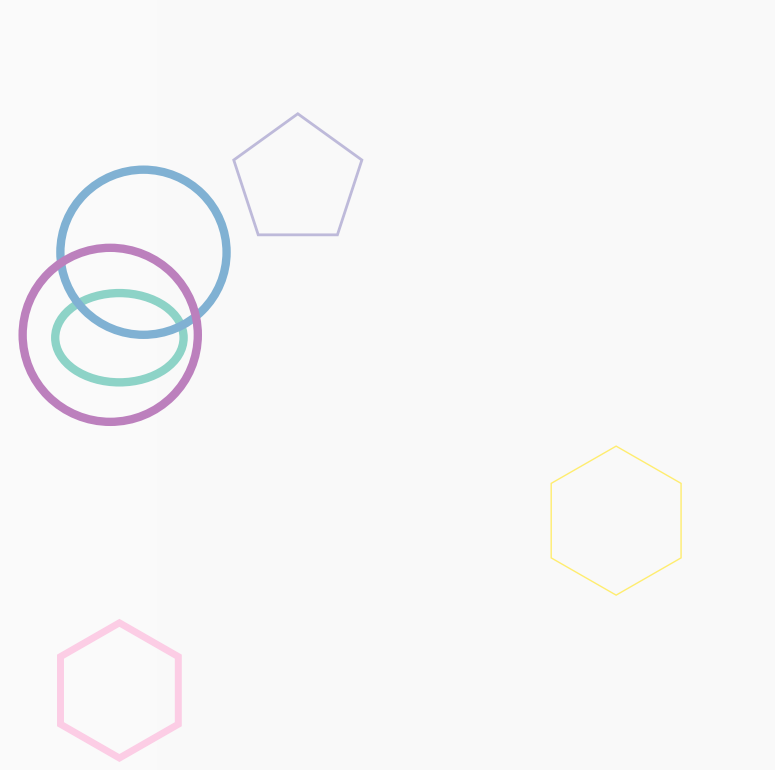[{"shape": "oval", "thickness": 3, "radius": 0.41, "center": [0.154, 0.561]}, {"shape": "pentagon", "thickness": 1, "radius": 0.43, "center": [0.384, 0.765]}, {"shape": "circle", "thickness": 3, "radius": 0.54, "center": [0.185, 0.672]}, {"shape": "hexagon", "thickness": 2.5, "radius": 0.44, "center": [0.154, 0.103]}, {"shape": "circle", "thickness": 3, "radius": 0.57, "center": [0.142, 0.565]}, {"shape": "hexagon", "thickness": 0.5, "radius": 0.48, "center": [0.795, 0.324]}]